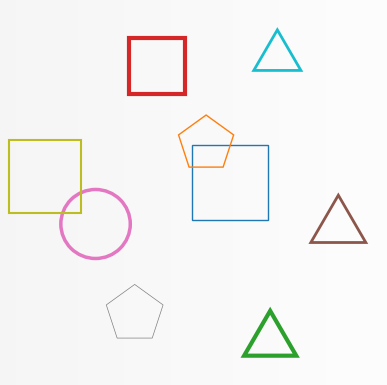[{"shape": "square", "thickness": 1, "radius": 0.49, "center": [0.594, 0.525]}, {"shape": "pentagon", "thickness": 1, "radius": 0.37, "center": [0.532, 0.626]}, {"shape": "triangle", "thickness": 3, "radius": 0.39, "center": [0.697, 0.115]}, {"shape": "square", "thickness": 3, "radius": 0.36, "center": [0.405, 0.828]}, {"shape": "triangle", "thickness": 2, "radius": 0.41, "center": [0.873, 0.411]}, {"shape": "circle", "thickness": 2.5, "radius": 0.45, "center": [0.247, 0.418]}, {"shape": "pentagon", "thickness": 0.5, "radius": 0.39, "center": [0.348, 0.184]}, {"shape": "square", "thickness": 1.5, "radius": 0.47, "center": [0.116, 0.542]}, {"shape": "triangle", "thickness": 2, "radius": 0.35, "center": [0.716, 0.852]}]